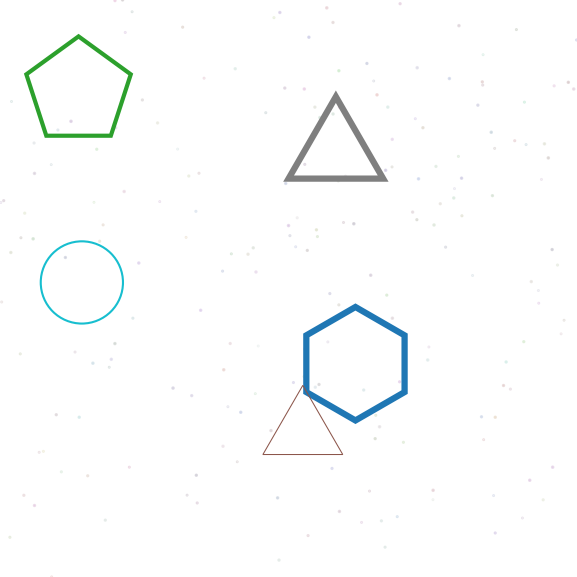[{"shape": "hexagon", "thickness": 3, "radius": 0.49, "center": [0.616, 0.369]}, {"shape": "pentagon", "thickness": 2, "radius": 0.48, "center": [0.136, 0.841]}, {"shape": "triangle", "thickness": 0.5, "radius": 0.4, "center": [0.524, 0.252]}, {"shape": "triangle", "thickness": 3, "radius": 0.47, "center": [0.582, 0.737]}, {"shape": "circle", "thickness": 1, "radius": 0.36, "center": [0.142, 0.51]}]